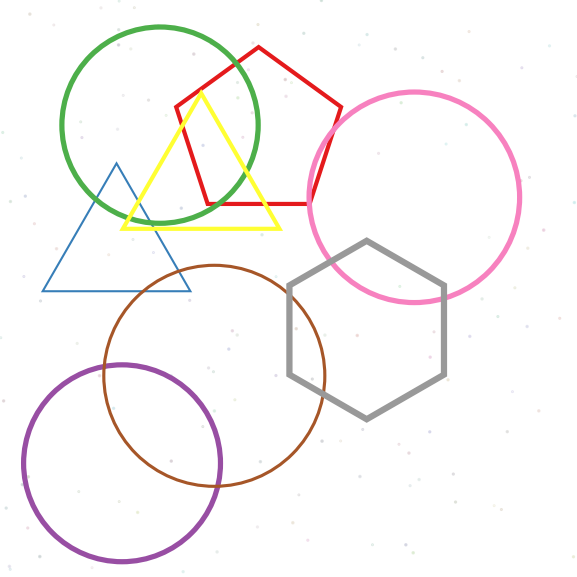[{"shape": "pentagon", "thickness": 2, "radius": 0.75, "center": [0.448, 0.767]}, {"shape": "triangle", "thickness": 1, "radius": 0.74, "center": [0.202, 0.569]}, {"shape": "circle", "thickness": 2.5, "radius": 0.85, "center": [0.277, 0.782]}, {"shape": "circle", "thickness": 2.5, "radius": 0.85, "center": [0.211, 0.197]}, {"shape": "triangle", "thickness": 2, "radius": 0.78, "center": [0.348, 0.681]}, {"shape": "circle", "thickness": 1.5, "radius": 0.96, "center": [0.371, 0.348]}, {"shape": "circle", "thickness": 2.5, "radius": 0.91, "center": [0.717, 0.657]}, {"shape": "hexagon", "thickness": 3, "radius": 0.77, "center": [0.635, 0.428]}]